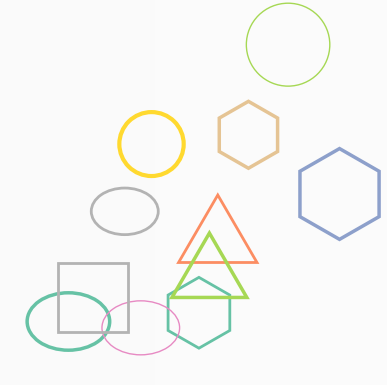[{"shape": "oval", "thickness": 2.5, "radius": 0.53, "center": [0.177, 0.165]}, {"shape": "hexagon", "thickness": 2, "radius": 0.46, "center": [0.513, 0.188]}, {"shape": "triangle", "thickness": 2, "radius": 0.58, "center": [0.562, 0.377]}, {"shape": "hexagon", "thickness": 2.5, "radius": 0.59, "center": [0.876, 0.496]}, {"shape": "oval", "thickness": 1, "radius": 0.5, "center": [0.363, 0.149]}, {"shape": "triangle", "thickness": 2.5, "radius": 0.56, "center": [0.54, 0.283]}, {"shape": "circle", "thickness": 1, "radius": 0.54, "center": [0.743, 0.884]}, {"shape": "circle", "thickness": 3, "radius": 0.42, "center": [0.391, 0.626]}, {"shape": "hexagon", "thickness": 2.5, "radius": 0.43, "center": [0.641, 0.65]}, {"shape": "oval", "thickness": 2, "radius": 0.43, "center": [0.322, 0.451]}, {"shape": "square", "thickness": 2, "radius": 0.45, "center": [0.24, 0.228]}]